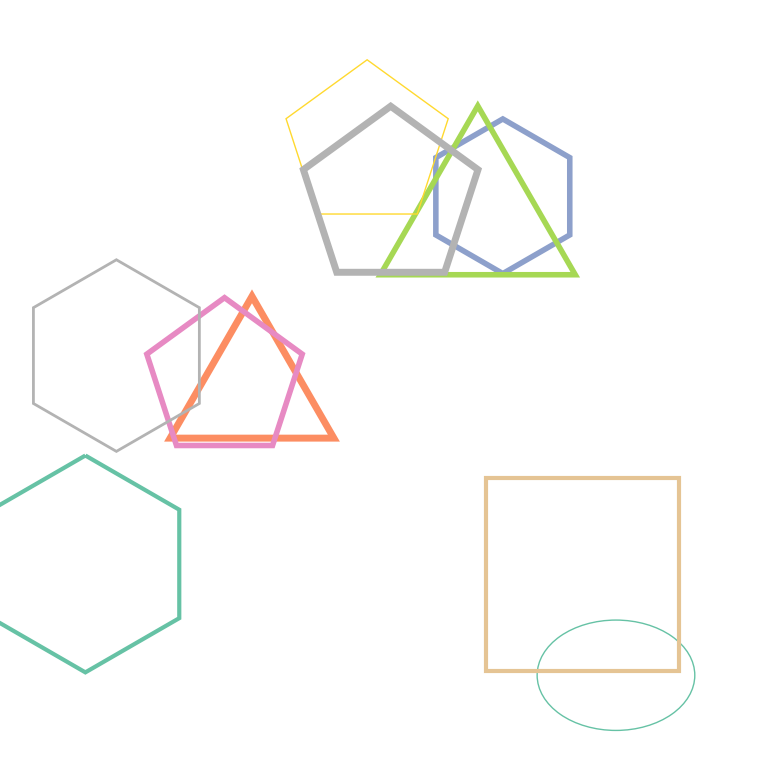[{"shape": "oval", "thickness": 0.5, "radius": 0.51, "center": [0.8, 0.123]}, {"shape": "hexagon", "thickness": 1.5, "radius": 0.7, "center": [0.111, 0.268]}, {"shape": "triangle", "thickness": 2.5, "radius": 0.61, "center": [0.327, 0.492]}, {"shape": "hexagon", "thickness": 2, "radius": 0.5, "center": [0.653, 0.745]}, {"shape": "pentagon", "thickness": 2, "radius": 0.53, "center": [0.292, 0.507]}, {"shape": "triangle", "thickness": 2, "radius": 0.73, "center": [0.621, 0.716]}, {"shape": "pentagon", "thickness": 0.5, "radius": 0.55, "center": [0.477, 0.812]}, {"shape": "square", "thickness": 1.5, "radius": 0.63, "center": [0.756, 0.254]}, {"shape": "pentagon", "thickness": 2.5, "radius": 0.6, "center": [0.507, 0.743]}, {"shape": "hexagon", "thickness": 1, "radius": 0.62, "center": [0.151, 0.538]}]